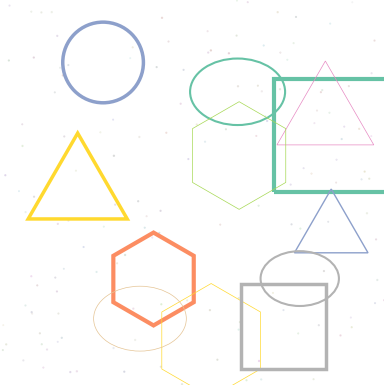[{"shape": "oval", "thickness": 1.5, "radius": 0.62, "center": [0.617, 0.762]}, {"shape": "square", "thickness": 3, "radius": 0.74, "center": [0.859, 0.648]}, {"shape": "hexagon", "thickness": 3, "radius": 0.6, "center": [0.399, 0.275]}, {"shape": "triangle", "thickness": 1, "radius": 0.55, "center": [0.86, 0.399]}, {"shape": "circle", "thickness": 2.5, "radius": 0.52, "center": [0.268, 0.838]}, {"shape": "triangle", "thickness": 0.5, "radius": 0.73, "center": [0.845, 0.696]}, {"shape": "hexagon", "thickness": 0.5, "radius": 0.7, "center": [0.621, 0.596]}, {"shape": "hexagon", "thickness": 0.5, "radius": 0.74, "center": [0.548, 0.116]}, {"shape": "triangle", "thickness": 2.5, "radius": 0.74, "center": [0.202, 0.506]}, {"shape": "oval", "thickness": 0.5, "radius": 0.6, "center": [0.364, 0.172]}, {"shape": "oval", "thickness": 1.5, "radius": 0.51, "center": [0.779, 0.276]}, {"shape": "square", "thickness": 2.5, "radius": 0.55, "center": [0.737, 0.152]}]